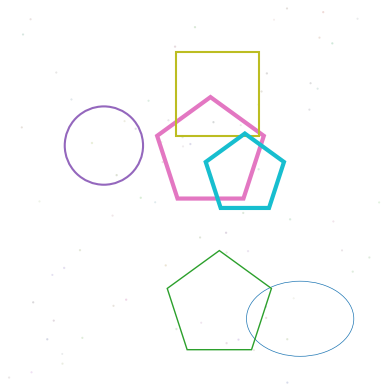[{"shape": "oval", "thickness": 0.5, "radius": 0.7, "center": [0.78, 0.172]}, {"shape": "pentagon", "thickness": 1, "radius": 0.71, "center": [0.57, 0.207]}, {"shape": "circle", "thickness": 1.5, "radius": 0.51, "center": [0.27, 0.622]}, {"shape": "pentagon", "thickness": 3, "radius": 0.73, "center": [0.547, 0.602]}, {"shape": "square", "thickness": 1.5, "radius": 0.55, "center": [0.565, 0.755]}, {"shape": "pentagon", "thickness": 3, "radius": 0.53, "center": [0.636, 0.546]}]